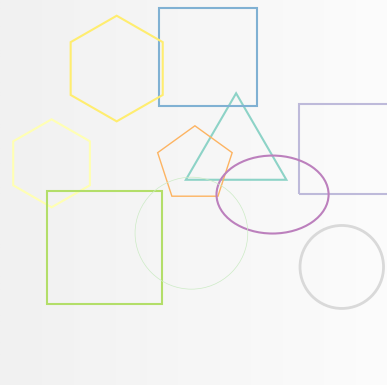[{"shape": "triangle", "thickness": 1.5, "radius": 0.75, "center": [0.609, 0.608]}, {"shape": "hexagon", "thickness": 1.5, "radius": 0.57, "center": [0.133, 0.576]}, {"shape": "square", "thickness": 1.5, "radius": 0.58, "center": [0.887, 0.613]}, {"shape": "square", "thickness": 1.5, "radius": 0.63, "center": [0.536, 0.852]}, {"shape": "pentagon", "thickness": 1, "radius": 0.51, "center": [0.503, 0.572]}, {"shape": "square", "thickness": 1.5, "radius": 0.74, "center": [0.269, 0.357]}, {"shape": "circle", "thickness": 2, "radius": 0.54, "center": [0.882, 0.307]}, {"shape": "oval", "thickness": 1.5, "radius": 0.72, "center": [0.703, 0.495]}, {"shape": "circle", "thickness": 0.5, "radius": 0.73, "center": [0.494, 0.394]}, {"shape": "hexagon", "thickness": 1.5, "radius": 0.69, "center": [0.301, 0.822]}]